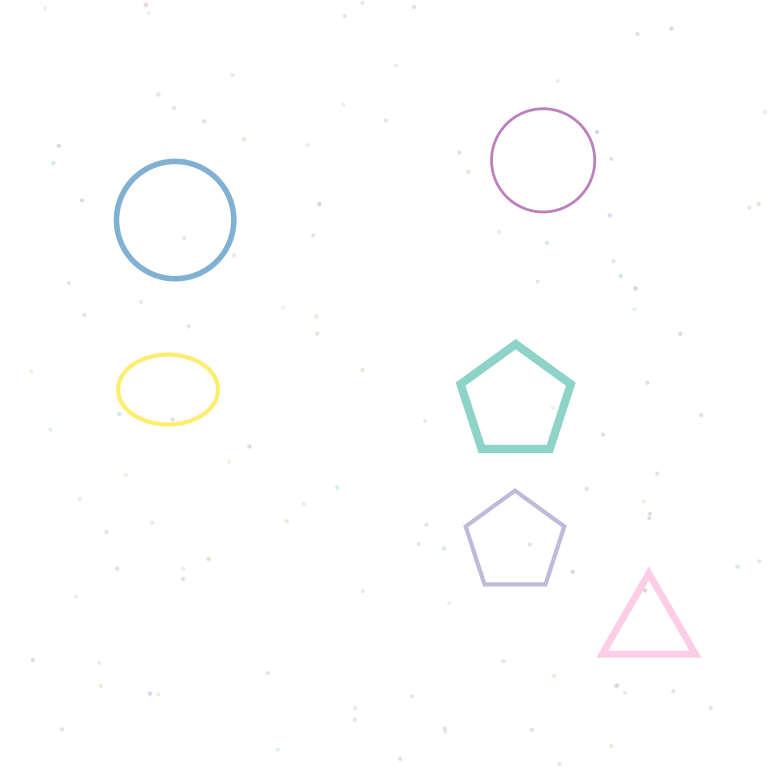[{"shape": "pentagon", "thickness": 3, "radius": 0.38, "center": [0.67, 0.478]}, {"shape": "pentagon", "thickness": 1.5, "radius": 0.34, "center": [0.669, 0.295]}, {"shape": "circle", "thickness": 2, "radius": 0.38, "center": [0.227, 0.714]}, {"shape": "triangle", "thickness": 2.5, "radius": 0.35, "center": [0.843, 0.185]}, {"shape": "circle", "thickness": 1, "radius": 0.34, "center": [0.705, 0.792]}, {"shape": "oval", "thickness": 1.5, "radius": 0.32, "center": [0.218, 0.494]}]